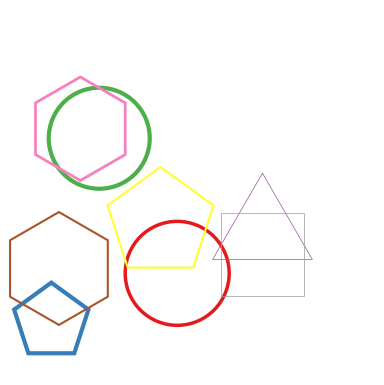[{"shape": "circle", "thickness": 2.5, "radius": 0.68, "center": [0.46, 0.29]}, {"shape": "pentagon", "thickness": 3, "radius": 0.51, "center": [0.133, 0.164]}, {"shape": "circle", "thickness": 3, "radius": 0.66, "center": [0.258, 0.641]}, {"shape": "triangle", "thickness": 0.5, "radius": 0.75, "center": [0.682, 0.401]}, {"shape": "pentagon", "thickness": 1.5, "radius": 0.72, "center": [0.417, 0.422]}, {"shape": "hexagon", "thickness": 1.5, "radius": 0.73, "center": [0.153, 0.303]}, {"shape": "hexagon", "thickness": 2, "radius": 0.67, "center": [0.209, 0.666]}, {"shape": "square", "thickness": 0.5, "radius": 0.54, "center": [0.681, 0.34]}]